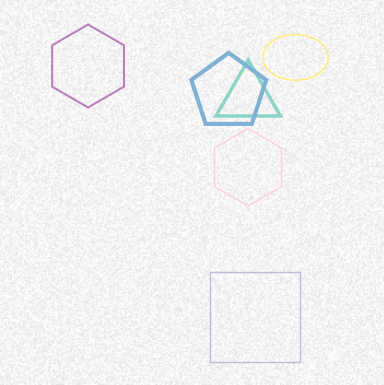[{"shape": "triangle", "thickness": 2.5, "radius": 0.48, "center": [0.645, 0.747]}, {"shape": "square", "thickness": 1, "radius": 0.59, "center": [0.662, 0.176]}, {"shape": "pentagon", "thickness": 3, "radius": 0.51, "center": [0.594, 0.761]}, {"shape": "hexagon", "thickness": 1, "radius": 0.5, "center": [0.644, 0.566]}, {"shape": "hexagon", "thickness": 1.5, "radius": 0.54, "center": [0.229, 0.829]}, {"shape": "oval", "thickness": 1, "radius": 0.42, "center": [0.768, 0.851]}]